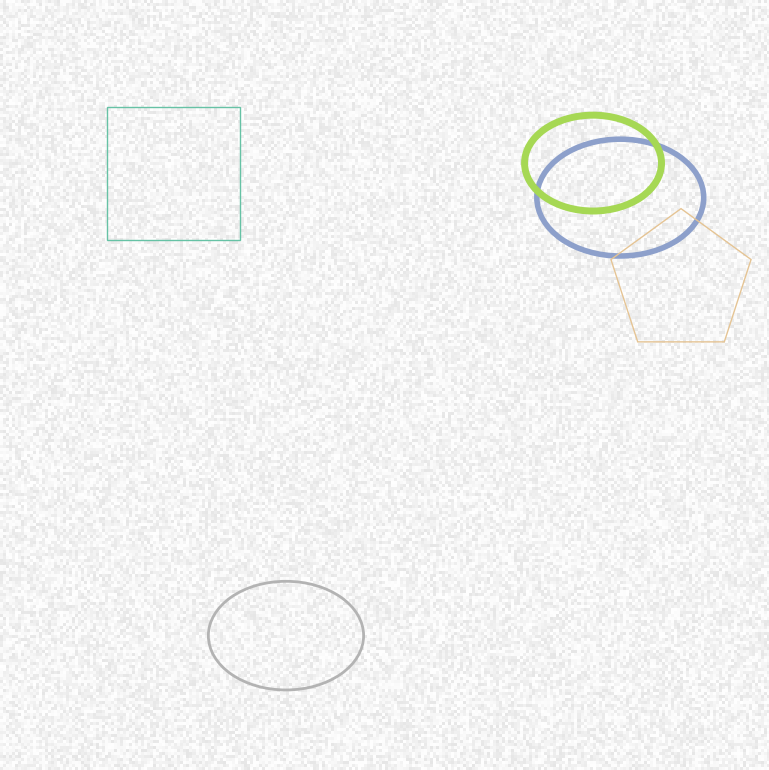[{"shape": "square", "thickness": 0.5, "radius": 0.43, "center": [0.225, 0.775]}, {"shape": "oval", "thickness": 2, "radius": 0.54, "center": [0.806, 0.743]}, {"shape": "oval", "thickness": 2.5, "radius": 0.44, "center": [0.77, 0.788]}, {"shape": "pentagon", "thickness": 0.5, "radius": 0.48, "center": [0.884, 0.633]}, {"shape": "oval", "thickness": 1, "radius": 0.5, "center": [0.371, 0.175]}]